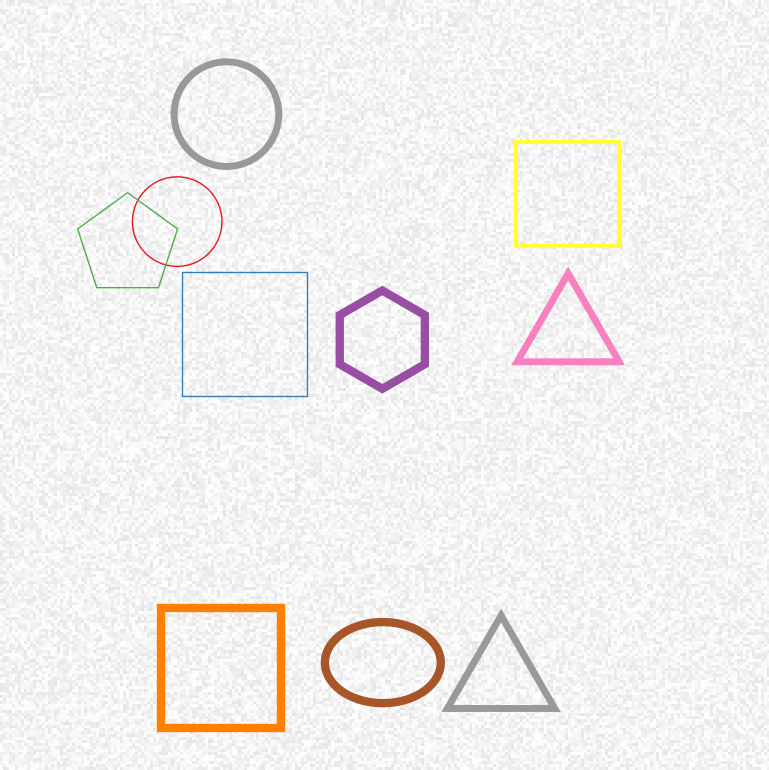[{"shape": "circle", "thickness": 0.5, "radius": 0.29, "center": [0.23, 0.712]}, {"shape": "square", "thickness": 0.5, "radius": 0.4, "center": [0.317, 0.567]}, {"shape": "pentagon", "thickness": 0.5, "radius": 0.34, "center": [0.166, 0.682]}, {"shape": "hexagon", "thickness": 3, "radius": 0.32, "center": [0.496, 0.559]}, {"shape": "square", "thickness": 3, "radius": 0.39, "center": [0.287, 0.132]}, {"shape": "square", "thickness": 1.5, "radius": 0.34, "center": [0.737, 0.748]}, {"shape": "oval", "thickness": 3, "radius": 0.38, "center": [0.497, 0.139]}, {"shape": "triangle", "thickness": 2.5, "radius": 0.38, "center": [0.738, 0.568]}, {"shape": "circle", "thickness": 2.5, "radius": 0.34, "center": [0.294, 0.852]}, {"shape": "triangle", "thickness": 2.5, "radius": 0.4, "center": [0.651, 0.12]}]